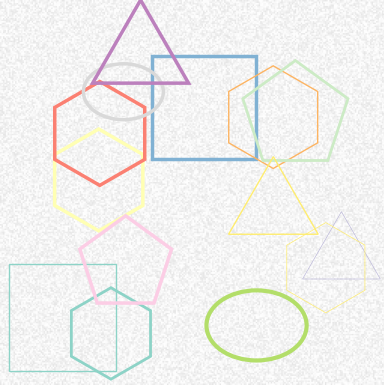[{"shape": "hexagon", "thickness": 2, "radius": 0.59, "center": [0.288, 0.134]}, {"shape": "square", "thickness": 1, "radius": 0.69, "center": [0.161, 0.176]}, {"shape": "hexagon", "thickness": 2.5, "radius": 0.66, "center": [0.256, 0.533]}, {"shape": "triangle", "thickness": 0.5, "radius": 0.58, "center": [0.887, 0.334]}, {"shape": "hexagon", "thickness": 2.5, "radius": 0.67, "center": [0.259, 0.653]}, {"shape": "square", "thickness": 2.5, "radius": 0.67, "center": [0.53, 0.721]}, {"shape": "hexagon", "thickness": 1, "radius": 0.67, "center": [0.71, 0.696]}, {"shape": "oval", "thickness": 3, "radius": 0.65, "center": [0.666, 0.155]}, {"shape": "pentagon", "thickness": 2.5, "radius": 0.63, "center": [0.326, 0.314]}, {"shape": "oval", "thickness": 2.5, "radius": 0.52, "center": [0.32, 0.762]}, {"shape": "triangle", "thickness": 2.5, "radius": 0.72, "center": [0.365, 0.856]}, {"shape": "pentagon", "thickness": 2, "radius": 0.72, "center": [0.767, 0.699]}, {"shape": "triangle", "thickness": 1, "radius": 0.67, "center": [0.71, 0.459]}, {"shape": "hexagon", "thickness": 0.5, "radius": 0.59, "center": [0.846, 0.305]}]